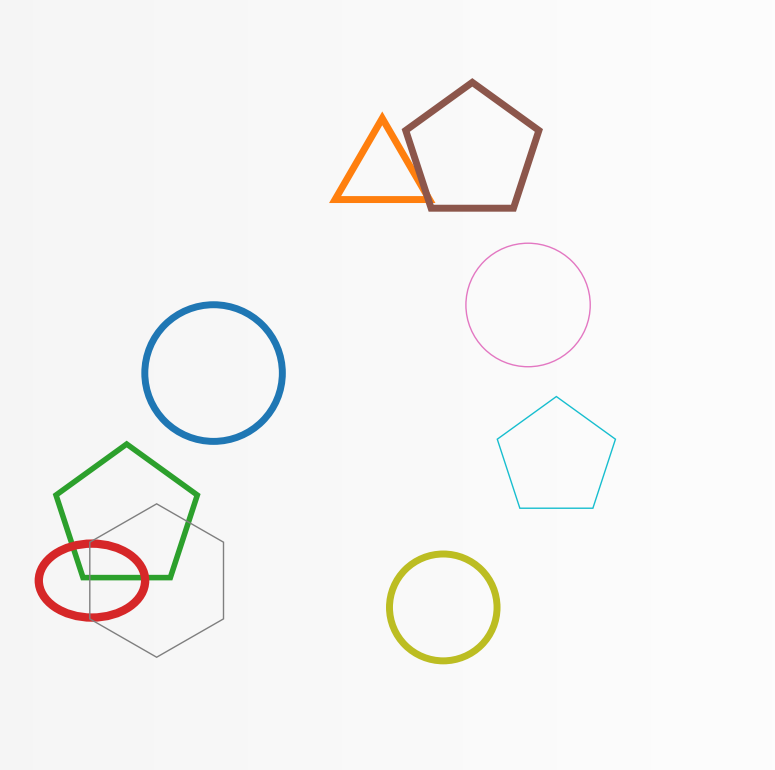[{"shape": "circle", "thickness": 2.5, "radius": 0.44, "center": [0.276, 0.516]}, {"shape": "triangle", "thickness": 2.5, "radius": 0.35, "center": [0.493, 0.776]}, {"shape": "pentagon", "thickness": 2, "radius": 0.48, "center": [0.163, 0.327]}, {"shape": "oval", "thickness": 3, "radius": 0.34, "center": [0.119, 0.246]}, {"shape": "pentagon", "thickness": 2.5, "radius": 0.45, "center": [0.609, 0.803]}, {"shape": "circle", "thickness": 0.5, "radius": 0.4, "center": [0.681, 0.604]}, {"shape": "hexagon", "thickness": 0.5, "radius": 0.5, "center": [0.202, 0.246]}, {"shape": "circle", "thickness": 2.5, "radius": 0.35, "center": [0.572, 0.211]}, {"shape": "pentagon", "thickness": 0.5, "radius": 0.4, "center": [0.718, 0.405]}]